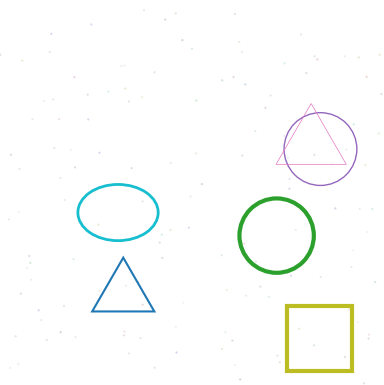[{"shape": "triangle", "thickness": 1.5, "radius": 0.47, "center": [0.32, 0.238]}, {"shape": "circle", "thickness": 3, "radius": 0.48, "center": [0.719, 0.388]}, {"shape": "circle", "thickness": 1, "radius": 0.47, "center": [0.832, 0.613]}, {"shape": "triangle", "thickness": 0.5, "radius": 0.53, "center": [0.808, 0.626]}, {"shape": "square", "thickness": 3, "radius": 0.43, "center": [0.83, 0.121]}, {"shape": "oval", "thickness": 2, "radius": 0.52, "center": [0.307, 0.448]}]